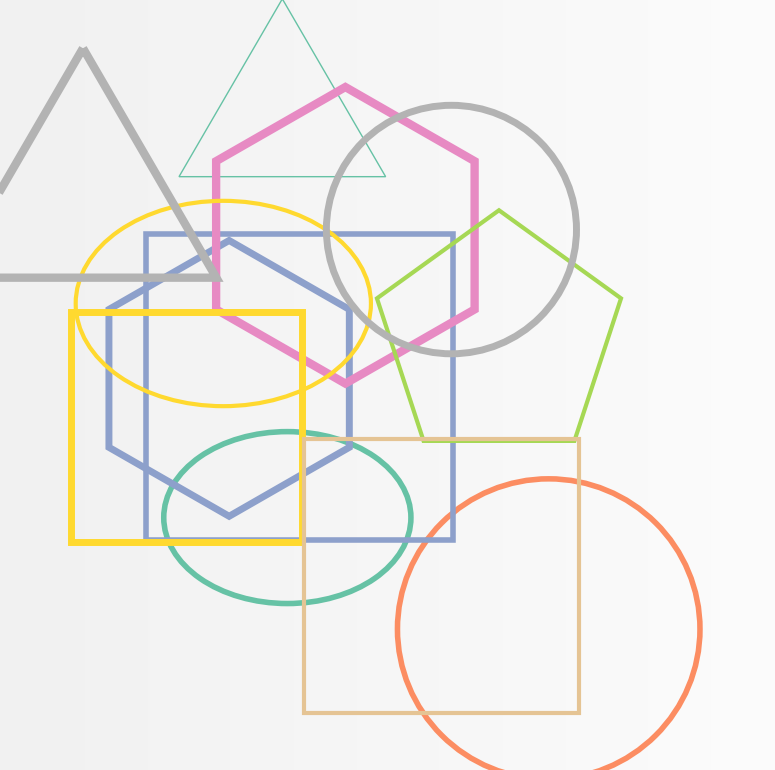[{"shape": "oval", "thickness": 2, "radius": 0.8, "center": [0.371, 0.328]}, {"shape": "triangle", "thickness": 0.5, "radius": 0.77, "center": [0.364, 0.848]}, {"shape": "circle", "thickness": 2, "radius": 0.98, "center": [0.708, 0.183]}, {"shape": "square", "thickness": 2, "radius": 0.99, "center": [0.386, 0.497]}, {"shape": "hexagon", "thickness": 2.5, "radius": 0.9, "center": [0.296, 0.509]}, {"shape": "hexagon", "thickness": 3, "radius": 0.96, "center": [0.446, 0.694]}, {"shape": "pentagon", "thickness": 1.5, "radius": 0.83, "center": [0.644, 0.561]}, {"shape": "square", "thickness": 2.5, "radius": 0.74, "center": [0.241, 0.445]}, {"shape": "oval", "thickness": 1.5, "radius": 0.95, "center": [0.288, 0.606]}, {"shape": "square", "thickness": 1.5, "radius": 0.89, "center": [0.569, 0.252]}, {"shape": "circle", "thickness": 2.5, "radius": 0.81, "center": [0.582, 0.702]}, {"shape": "triangle", "thickness": 3, "radius": 0.99, "center": [0.107, 0.739]}]